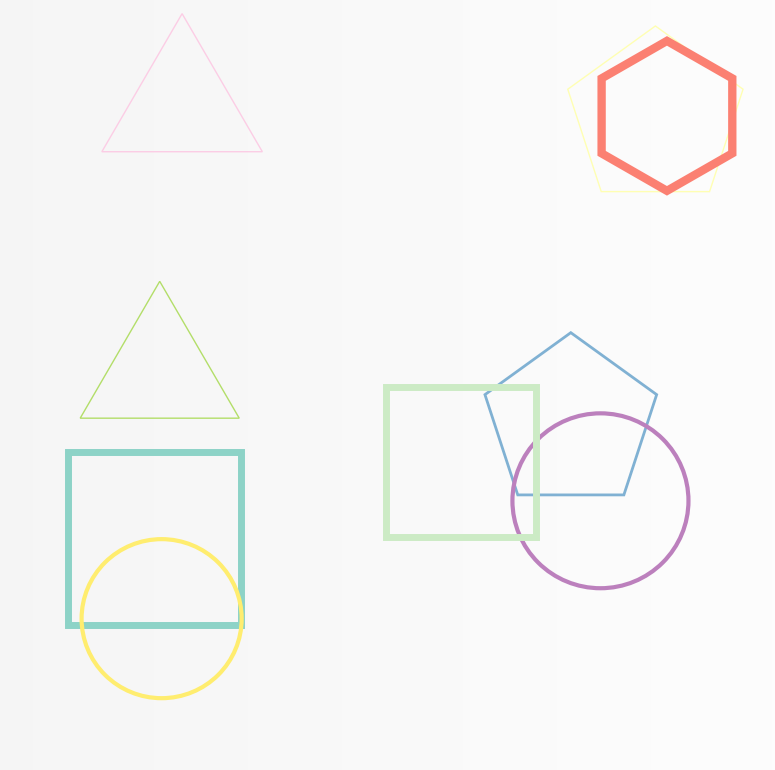[{"shape": "square", "thickness": 2.5, "radius": 0.56, "center": [0.199, 0.301]}, {"shape": "pentagon", "thickness": 0.5, "radius": 0.59, "center": [0.846, 0.847]}, {"shape": "hexagon", "thickness": 3, "radius": 0.49, "center": [0.861, 0.85]}, {"shape": "pentagon", "thickness": 1, "radius": 0.58, "center": [0.737, 0.451]}, {"shape": "triangle", "thickness": 0.5, "radius": 0.59, "center": [0.206, 0.516]}, {"shape": "triangle", "thickness": 0.5, "radius": 0.6, "center": [0.235, 0.863]}, {"shape": "circle", "thickness": 1.5, "radius": 0.57, "center": [0.775, 0.35]}, {"shape": "square", "thickness": 2.5, "radius": 0.49, "center": [0.595, 0.4]}, {"shape": "circle", "thickness": 1.5, "radius": 0.52, "center": [0.209, 0.197]}]